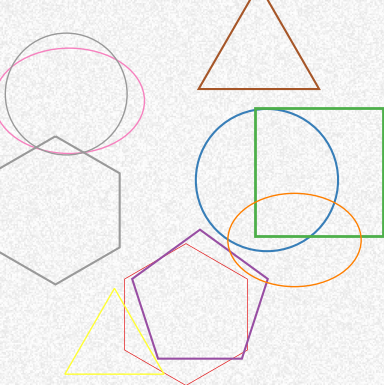[{"shape": "hexagon", "thickness": 0.5, "radius": 0.92, "center": [0.483, 0.183]}, {"shape": "circle", "thickness": 1.5, "radius": 0.92, "center": [0.693, 0.532]}, {"shape": "square", "thickness": 2, "radius": 0.83, "center": [0.828, 0.554]}, {"shape": "pentagon", "thickness": 1.5, "radius": 0.93, "center": [0.519, 0.218]}, {"shape": "oval", "thickness": 1, "radius": 0.87, "center": [0.765, 0.377]}, {"shape": "triangle", "thickness": 1, "radius": 0.74, "center": [0.297, 0.102]}, {"shape": "triangle", "thickness": 1.5, "radius": 0.9, "center": [0.672, 0.859]}, {"shape": "oval", "thickness": 1, "radius": 0.98, "center": [0.18, 0.738]}, {"shape": "circle", "thickness": 1, "radius": 0.79, "center": [0.172, 0.756]}, {"shape": "hexagon", "thickness": 1.5, "radius": 0.96, "center": [0.144, 0.454]}]